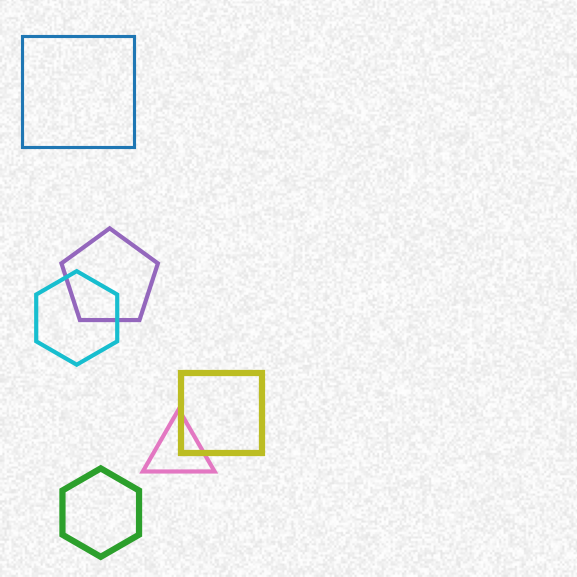[{"shape": "square", "thickness": 1.5, "radius": 0.48, "center": [0.135, 0.84]}, {"shape": "hexagon", "thickness": 3, "radius": 0.38, "center": [0.174, 0.111]}, {"shape": "pentagon", "thickness": 2, "radius": 0.44, "center": [0.19, 0.516]}, {"shape": "triangle", "thickness": 2, "radius": 0.36, "center": [0.309, 0.219]}, {"shape": "square", "thickness": 3, "radius": 0.35, "center": [0.383, 0.284]}, {"shape": "hexagon", "thickness": 2, "radius": 0.4, "center": [0.133, 0.449]}]